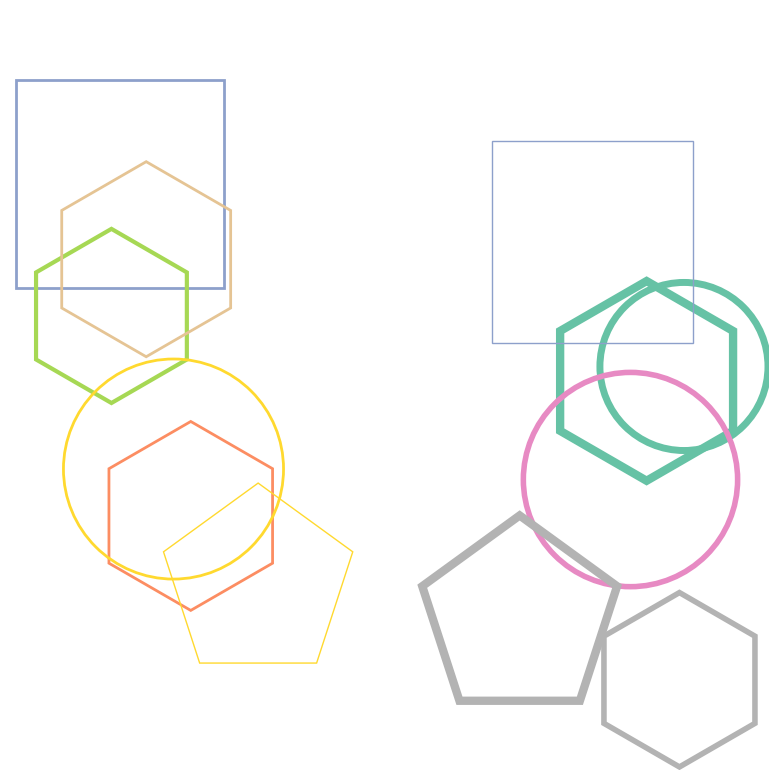[{"shape": "hexagon", "thickness": 3, "radius": 0.65, "center": [0.84, 0.505]}, {"shape": "circle", "thickness": 2.5, "radius": 0.55, "center": [0.888, 0.524]}, {"shape": "hexagon", "thickness": 1, "radius": 0.61, "center": [0.248, 0.33]}, {"shape": "square", "thickness": 1, "radius": 0.67, "center": [0.156, 0.761]}, {"shape": "square", "thickness": 0.5, "radius": 0.65, "center": [0.769, 0.685]}, {"shape": "circle", "thickness": 2, "radius": 0.7, "center": [0.819, 0.377]}, {"shape": "hexagon", "thickness": 1.5, "radius": 0.57, "center": [0.145, 0.59]}, {"shape": "pentagon", "thickness": 0.5, "radius": 0.65, "center": [0.335, 0.243]}, {"shape": "circle", "thickness": 1, "radius": 0.71, "center": [0.225, 0.391]}, {"shape": "hexagon", "thickness": 1, "radius": 0.63, "center": [0.19, 0.663]}, {"shape": "pentagon", "thickness": 3, "radius": 0.67, "center": [0.675, 0.198]}, {"shape": "hexagon", "thickness": 2, "radius": 0.57, "center": [0.882, 0.117]}]